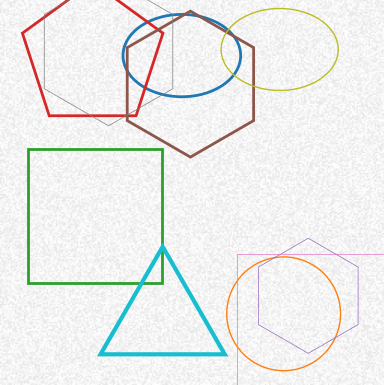[{"shape": "oval", "thickness": 2, "radius": 0.76, "center": [0.472, 0.856]}, {"shape": "circle", "thickness": 1, "radius": 0.74, "center": [0.737, 0.185]}, {"shape": "square", "thickness": 2, "radius": 0.87, "center": [0.246, 0.438]}, {"shape": "pentagon", "thickness": 2, "radius": 0.96, "center": [0.241, 0.855]}, {"shape": "hexagon", "thickness": 0.5, "radius": 0.75, "center": [0.801, 0.232]}, {"shape": "hexagon", "thickness": 2, "radius": 0.95, "center": [0.495, 0.782]}, {"shape": "square", "thickness": 0.5, "radius": 0.95, "center": [0.807, 0.149]}, {"shape": "hexagon", "thickness": 0.5, "radius": 0.96, "center": [0.282, 0.866]}, {"shape": "oval", "thickness": 1, "radius": 0.76, "center": [0.726, 0.871]}, {"shape": "triangle", "thickness": 3, "radius": 0.93, "center": [0.422, 0.173]}]